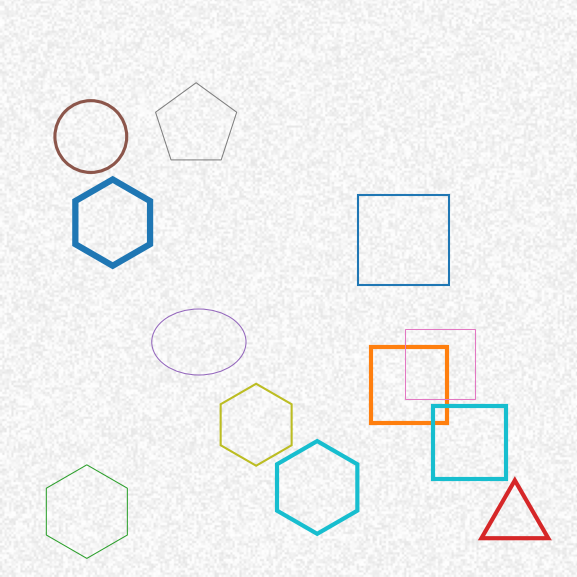[{"shape": "hexagon", "thickness": 3, "radius": 0.37, "center": [0.195, 0.614]}, {"shape": "square", "thickness": 1, "radius": 0.39, "center": [0.698, 0.584]}, {"shape": "square", "thickness": 2, "radius": 0.33, "center": [0.708, 0.332]}, {"shape": "hexagon", "thickness": 0.5, "radius": 0.41, "center": [0.15, 0.113]}, {"shape": "triangle", "thickness": 2, "radius": 0.33, "center": [0.892, 0.101]}, {"shape": "oval", "thickness": 0.5, "radius": 0.41, "center": [0.344, 0.407]}, {"shape": "circle", "thickness": 1.5, "radius": 0.31, "center": [0.157, 0.763]}, {"shape": "square", "thickness": 0.5, "radius": 0.3, "center": [0.761, 0.369]}, {"shape": "pentagon", "thickness": 0.5, "radius": 0.37, "center": [0.34, 0.782]}, {"shape": "hexagon", "thickness": 1, "radius": 0.35, "center": [0.444, 0.264]}, {"shape": "square", "thickness": 2, "radius": 0.32, "center": [0.813, 0.233]}, {"shape": "hexagon", "thickness": 2, "radius": 0.4, "center": [0.549, 0.155]}]